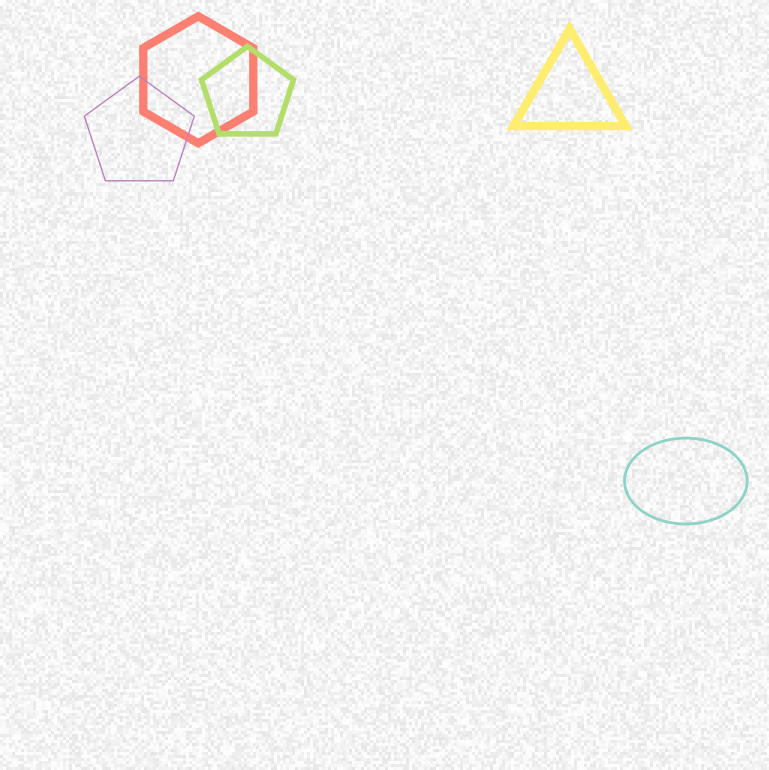[{"shape": "oval", "thickness": 1, "radius": 0.4, "center": [0.891, 0.375]}, {"shape": "hexagon", "thickness": 3, "radius": 0.41, "center": [0.258, 0.896]}, {"shape": "pentagon", "thickness": 2, "radius": 0.31, "center": [0.321, 0.877]}, {"shape": "pentagon", "thickness": 0.5, "radius": 0.38, "center": [0.181, 0.826]}, {"shape": "triangle", "thickness": 3, "radius": 0.42, "center": [0.74, 0.878]}]